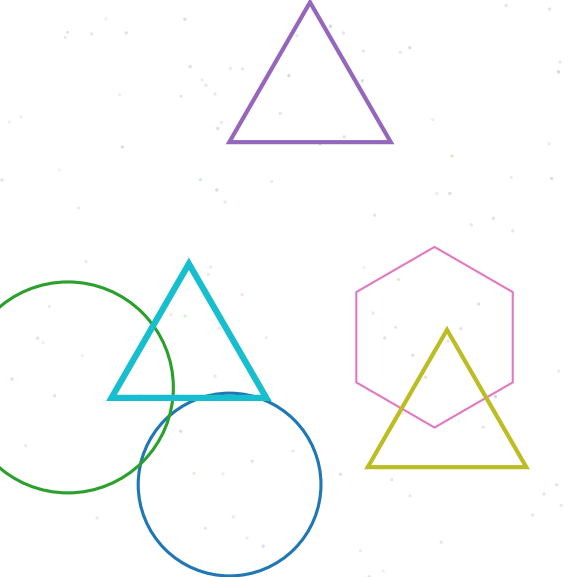[{"shape": "circle", "thickness": 1.5, "radius": 0.79, "center": [0.398, 0.16]}, {"shape": "circle", "thickness": 1.5, "radius": 0.91, "center": [0.118, 0.328]}, {"shape": "triangle", "thickness": 2, "radius": 0.81, "center": [0.537, 0.834]}, {"shape": "hexagon", "thickness": 1, "radius": 0.78, "center": [0.752, 0.415]}, {"shape": "triangle", "thickness": 2, "radius": 0.79, "center": [0.774, 0.269]}, {"shape": "triangle", "thickness": 3, "radius": 0.77, "center": [0.327, 0.388]}]